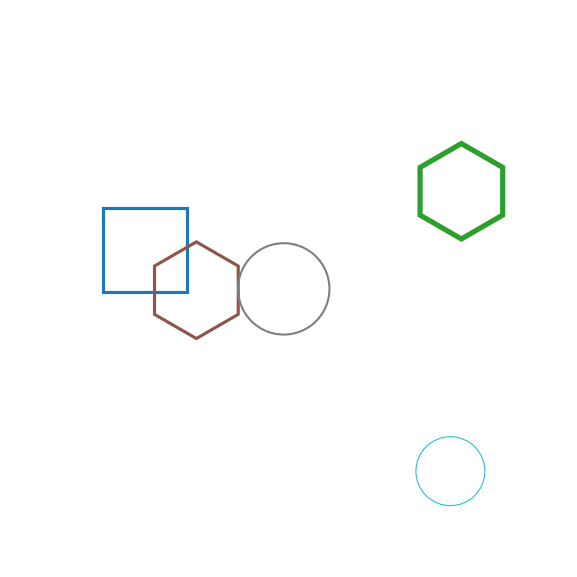[{"shape": "square", "thickness": 1.5, "radius": 0.37, "center": [0.251, 0.566]}, {"shape": "hexagon", "thickness": 2.5, "radius": 0.41, "center": [0.799, 0.668]}, {"shape": "hexagon", "thickness": 1.5, "radius": 0.42, "center": [0.34, 0.497]}, {"shape": "circle", "thickness": 1, "radius": 0.4, "center": [0.491, 0.499]}, {"shape": "circle", "thickness": 0.5, "radius": 0.3, "center": [0.78, 0.183]}]